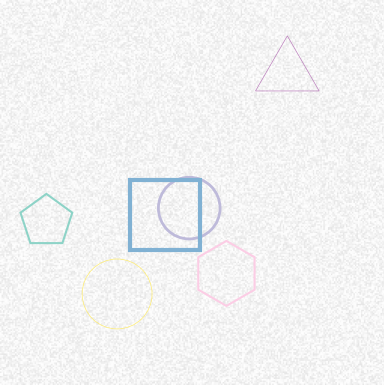[{"shape": "pentagon", "thickness": 1.5, "radius": 0.35, "center": [0.121, 0.426]}, {"shape": "circle", "thickness": 2, "radius": 0.4, "center": [0.492, 0.459]}, {"shape": "square", "thickness": 3, "radius": 0.46, "center": [0.429, 0.442]}, {"shape": "hexagon", "thickness": 1.5, "radius": 0.42, "center": [0.588, 0.29]}, {"shape": "triangle", "thickness": 0.5, "radius": 0.48, "center": [0.746, 0.811]}, {"shape": "circle", "thickness": 0.5, "radius": 0.45, "center": [0.304, 0.236]}]